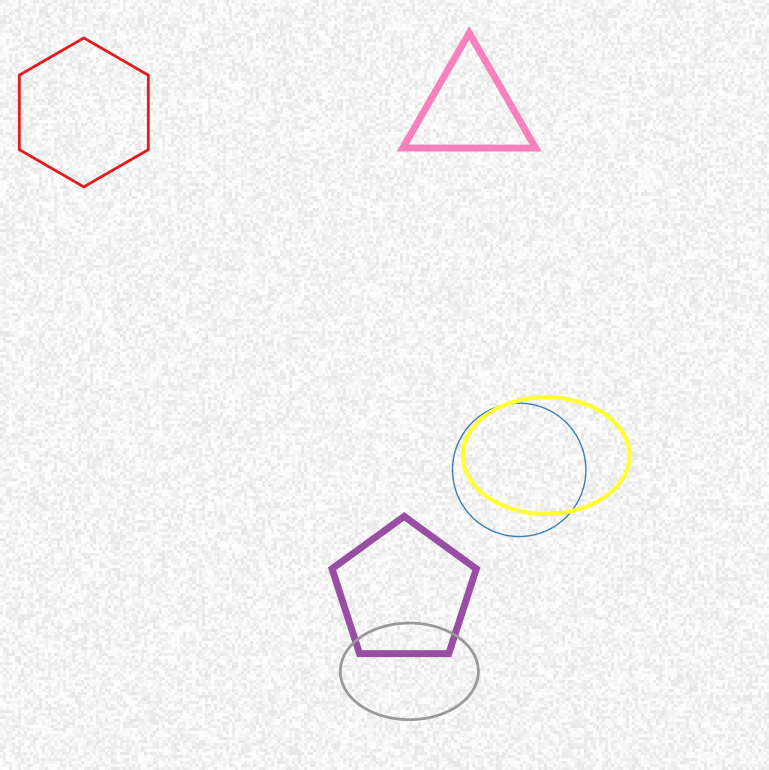[{"shape": "hexagon", "thickness": 1, "radius": 0.48, "center": [0.109, 0.854]}, {"shape": "circle", "thickness": 0.5, "radius": 0.43, "center": [0.674, 0.39]}, {"shape": "pentagon", "thickness": 2.5, "radius": 0.49, "center": [0.525, 0.231]}, {"shape": "oval", "thickness": 1.5, "radius": 0.54, "center": [0.709, 0.408]}, {"shape": "triangle", "thickness": 2.5, "radius": 0.5, "center": [0.609, 0.858]}, {"shape": "oval", "thickness": 1, "radius": 0.45, "center": [0.532, 0.128]}]